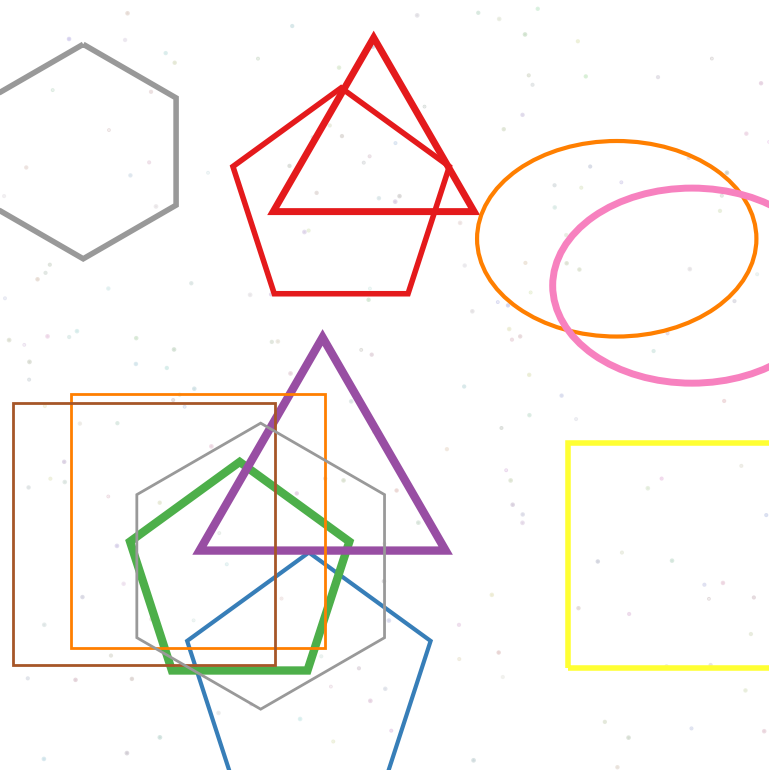[{"shape": "pentagon", "thickness": 2, "radius": 0.74, "center": [0.443, 0.738]}, {"shape": "triangle", "thickness": 2.5, "radius": 0.75, "center": [0.485, 0.801]}, {"shape": "pentagon", "thickness": 1.5, "radius": 0.83, "center": [0.401, 0.116]}, {"shape": "pentagon", "thickness": 3, "radius": 0.75, "center": [0.311, 0.25]}, {"shape": "triangle", "thickness": 3, "radius": 0.92, "center": [0.419, 0.377]}, {"shape": "square", "thickness": 1, "radius": 0.82, "center": [0.257, 0.323]}, {"shape": "oval", "thickness": 1.5, "radius": 0.91, "center": [0.801, 0.69]}, {"shape": "square", "thickness": 2, "radius": 0.73, "center": [0.885, 0.279]}, {"shape": "square", "thickness": 1, "radius": 0.85, "center": [0.187, 0.307]}, {"shape": "oval", "thickness": 2.5, "radius": 0.9, "center": [0.899, 0.629]}, {"shape": "hexagon", "thickness": 2, "radius": 0.7, "center": [0.108, 0.803]}, {"shape": "hexagon", "thickness": 1, "radius": 0.93, "center": [0.339, 0.265]}]